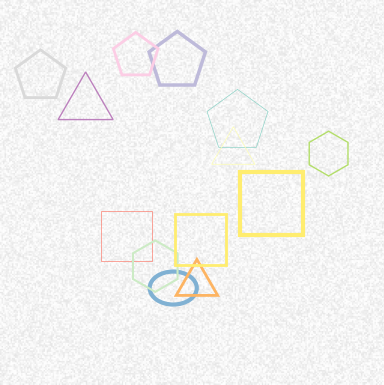[{"shape": "pentagon", "thickness": 0.5, "radius": 0.42, "center": [0.617, 0.685]}, {"shape": "triangle", "thickness": 0.5, "radius": 0.33, "center": [0.606, 0.606]}, {"shape": "pentagon", "thickness": 2.5, "radius": 0.38, "center": [0.46, 0.841]}, {"shape": "square", "thickness": 0.5, "radius": 0.33, "center": [0.329, 0.387]}, {"shape": "oval", "thickness": 3, "radius": 0.31, "center": [0.45, 0.252]}, {"shape": "triangle", "thickness": 2, "radius": 0.31, "center": [0.511, 0.264]}, {"shape": "hexagon", "thickness": 1, "radius": 0.29, "center": [0.854, 0.601]}, {"shape": "pentagon", "thickness": 2, "radius": 0.31, "center": [0.353, 0.855]}, {"shape": "pentagon", "thickness": 2, "radius": 0.34, "center": [0.105, 0.802]}, {"shape": "triangle", "thickness": 1, "radius": 0.41, "center": [0.222, 0.731]}, {"shape": "hexagon", "thickness": 1.5, "radius": 0.33, "center": [0.403, 0.309]}, {"shape": "square", "thickness": 3, "radius": 0.41, "center": [0.705, 0.472]}, {"shape": "square", "thickness": 2, "radius": 0.33, "center": [0.521, 0.377]}]